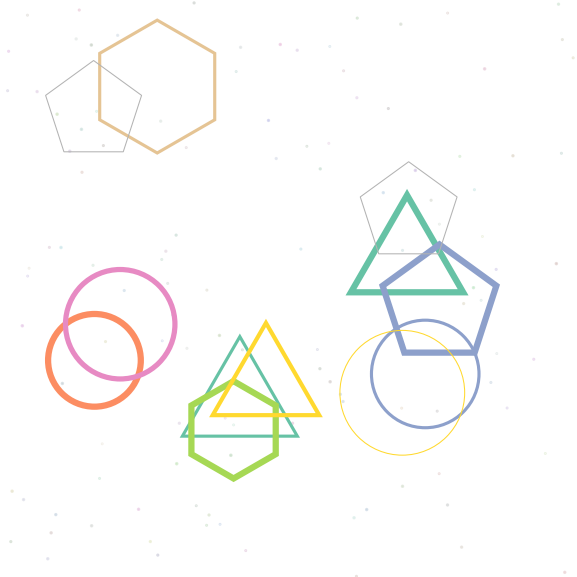[{"shape": "triangle", "thickness": 1.5, "radius": 0.57, "center": [0.415, 0.301]}, {"shape": "triangle", "thickness": 3, "radius": 0.56, "center": [0.705, 0.549]}, {"shape": "circle", "thickness": 3, "radius": 0.4, "center": [0.164, 0.375]}, {"shape": "pentagon", "thickness": 3, "radius": 0.52, "center": [0.761, 0.472]}, {"shape": "circle", "thickness": 1.5, "radius": 0.47, "center": [0.736, 0.352]}, {"shape": "circle", "thickness": 2.5, "radius": 0.47, "center": [0.208, 0.438]}, {"shape": "hexagon", "thickness": 3, "radius": 0.42, "center": [0.404, 0.255]}, {"shape": "triangle", "thickness": 2, "radius": 0.53, "center": [0.461, 0.333]}, {"shape": "circle", "thickness": 0.5, "radius": 0.54, "center": [0.697, 0.319]}, {"shape": "hexagon", "thickness": 1.5, "radius": 0.58, "center": [0.272, 0.849]}, {"shape": "pentagon", "thickness": 0.5, "radius": 0.44, "center": [0.708, 0.631]}, {"shape": "pentagon", "thickness": 0.5, "radius": 0.44, "center": [0.162, 0.807]}]